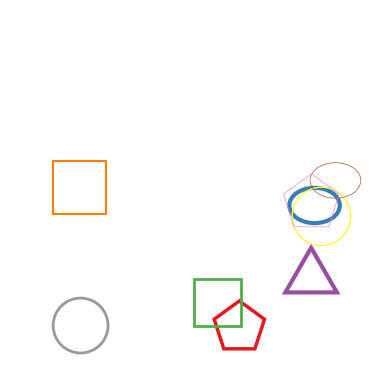[{"shape": "pentagon", "thickness": 2.5, "radius": 0.34, "center": [0.622, 0.15]}, {"shape": "oval", "thickness": 3, "radius": 0.33, "center": [0.817, 0.466]}, {"shape": "square", "thickness": 2, "radius": 0.3, "center": [0.566, 0.215]}, {"shape": "triangle", "thickness": 3, "radius": 0.39, "center": [0.808, 0.279]}, {"shape": "square", "thickness": 1.5, "radius": 0.35, "center": [0.206, 0.513]}, {"shape": "circle", "thickness": 1, "radius": 0.38, "center": [0.835, 0.438]}, {"shape": "oval", "thickness": 0.5, "radius": 0.33, "center": [0.871, 0.531]}, {"shape": "pentagon", "thickness": 0.5, "radius": 0.38, "center": [0.809, 0.472]}, {"shape": "circle", "thickness": 2, "radius": 0.36, "center": [0.209, 0.154]}]